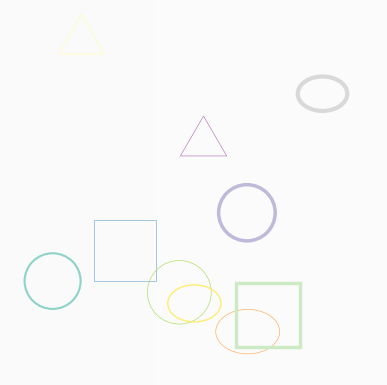[{"shape": "circle", "thickness": 1.5, "radius": 0.36, "center": [0.136, 0.27]}, {"shape": "triangle", "thickness": 0.5, "radius": 0.34, "center": [0.211, 0.894]}, {"shape": "circle", "thickness": 2.5, "radius": 0.36, "center": [0.637, 0.447]}, {"shape": "square", "thickness": 0.5, "radius": 0.4, "center": [0.323, 0.35]}, {"shape": "oval", "thickness": 0.5, "radius": 0.41, "center": [0.639, 0.139]}, {"shape": "circle", "thickness": 0.5, "radius": 0.41, "center": [0.463, 0.241]}, {"shape": "oval", "thickness": 3, "radius": 0.32, "center": [0.832, 0.757]}, {"shape": "triangle", "thickness": 0.5, "radius": 0.35, "center": [0.525, 0.63]}, {"shape": "square", "thickness": 2.5, "radius": 0.41, "center": [0.693, 0.182]}, {"shape": "oval", "thickness": 1, "radius": 0.34, "center": [0.502, 0.212]}]